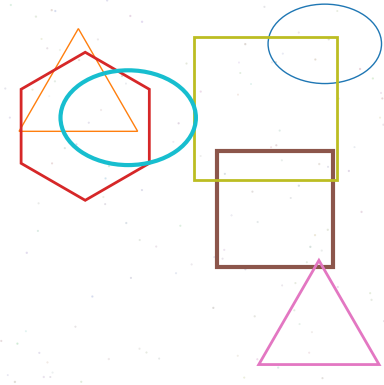[{"shape": "oval", "thickness": 1, "radius": 0.74, "center": [0.844, 0.886]}, {"shape": "triangle", "thickness": 1, "radius": 0.89, "center": [0.204, 0.748]}, {"shape": "hexagon", "thickness": 2, "radius": 0.96, "center": [0.221, 0.672]}, {"shape": "square", "thickness": 3, "radius": 0.76, "center": [0.714, 0.457]}, {"shape": "triangle", "thickness": 2, "radius": 0.9, "center": [0.828, 0.143]}, {"shape": "square", "thickness": 2, "radius": 0.93, "center": [0.689, 0.718]}, {"shape": "oval", "thickness": 3, "radius": 0.88, "center": [0.333, 0.694]}]